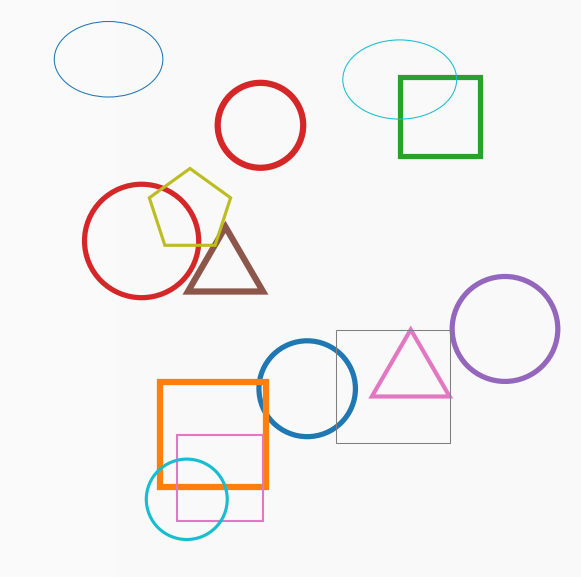[{"shape": "circle", "thickness": 2.5, "radius": 0.41, "center": [0.528, 0.326]}, {"shape": "oval", "thickness": 0.5, "radius": 0.47, "center": [0.187, 0.897]}, {"shape": "square", "thickness": 3, "radius": 0.46, "center": [0.366, 0.247]}, {"shape": "square", "thickness": 2.5, "radius": 0.35, "center": [0.756, 0.797]}, {"shape": "circle", "thickness": 2.5, "radius": 0.49, "center": [0.244, 0.582]}, {"shape": "circle", "thickness": 3, "radius": 0.37, "center": [0.448, 0.782]}, {"shape": "circle", "thickness": 2.5, "radius": 0.45, "center": [0.869, 0.43]}, {"shape": "triangle", "thickness": 3, "radius": 0.37, "center": [0.388, 0.532]}, {"shape": "triangle", "thickness": 2, "radius": 0.39, "center": [0.707, 0.351]}, {"shape": "square", "thickness": 1, "radius": 0.37, "center": [0.378, 0.171]}, {"shape": "square", "thickness": 0.5, "radius": 0.49, "center": [0.676, 0.33]}, {"shape": "pentagon", "thickness": 1.5, "radius": 0.37, "center": [0.327, 0.634]}, {"shape": "circle", "thickness": 1.5, "radius": 0.35, "center": [0.321, 0.135]}, {"shape": "oval", "thickness": 0.5, "radius": 0.49, "center": [0.688, 0.861]}]